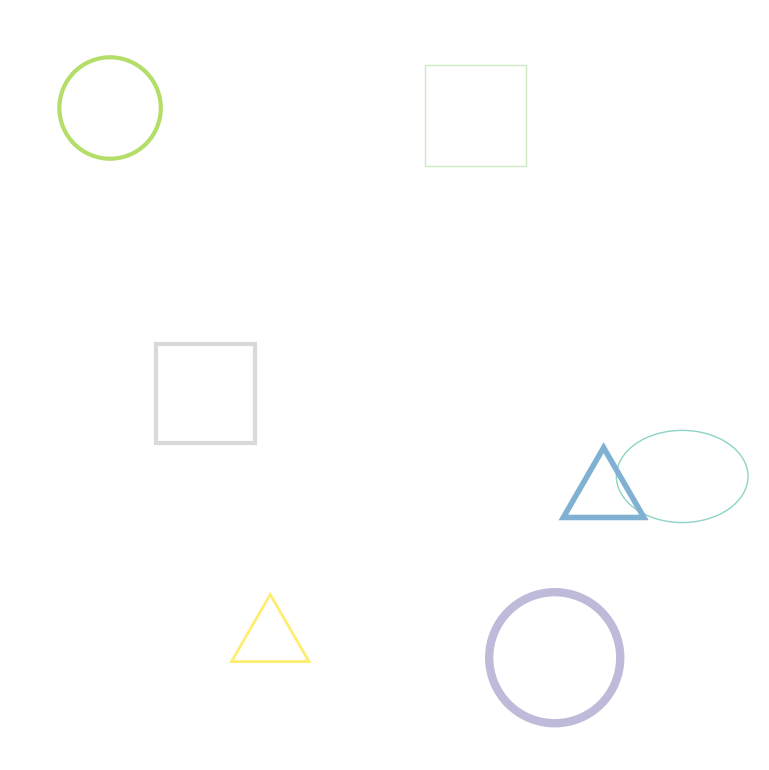[{"shape": "oval", "thickness": 0.5, "radius": 0.43, "center": [0.886, 0.381]}, {"shape": "circle", "thickness": 3, "radius": 0.43, "center": [0.72, 0.146]}, {"shape": "triangle", "thickness": 2, "radius": 0.3, "center": [0.784, 0.358]}, {"shape": "circle", "thickness": 1.5, "radius": 0.33, "center": [0.143, 0.86]}, {"shape": "square", "thickness": 1.5, "radius": 0.32, "center": [0.267, 0.489]}, {"shape": "square", "thickness": 0.5, "radius": 0.33, "center": [0.618, 0.85]}, {"shape": "triangle", "thickness": 1, "radius": 0.29, "center": [0.351, 0.17]}]